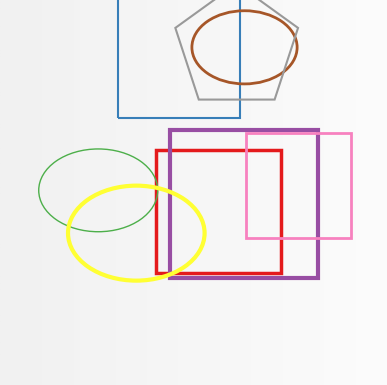[{"shape": "square", "thickness": 2.5, "radius": 0.8, "center": [0.563, 0.451]}, {"shape": "square", "thickness": 1.5, "radius": 0.79, "center": [0.463, 0.85]}, {"shape": "oval", "thickness": 1, "radius": 0.77, "center": [0.254, 0.506]}, {"shape": "square", "thickness": 3, "radius": 0.96, "center": [0.63, 0.469]}, {"shape": "oval", "thickness": 3, "radius": 0.88, "center": [0.352, 0.394]}, {"shape": "oval", "thickness": 2, "radius": 0.68, "center": [0.631, 0.877]}, {"shape": "square", "thickness": 2, "radius": 0.68, "center": [0.771, 0.517]}, {"shape": "pentagon", "thickness": 1.5, "radius": 0.83, "center": [0.611, 0.876]}]